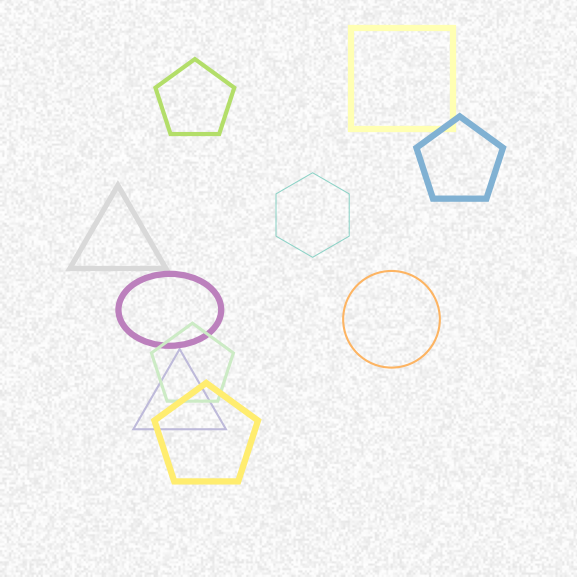[{"shape": "hexagon", "thickness": 0.5, "radius": 0.37, "center": [0.541, 0.627]}, {"shape": "square", "thickness": 3, "radius": 0.44, "center": [0.696, 0.863]}, {"shape": "triangle", "thickness": 1, "radius": 0.46, "center": [0.311, 0.302]}, {"shape": "pentagon", "thickness": 3, "radius": 0.39, "center": [0.796, 0.719]}, {"shape": "circle", "thickness": 1, "radius": 0.42, "center": [0.678, 0.446]}, {"shape": "pentagon", "thickness": 2, "radius": 0.36, "center": [0.337, 0.825]}, {"shape": "triangle", "thickness": 2.5, "radius": 0.48, "center": [0.204, 0.582]}, {"shape": "oval", "thickness": 3, "radius": 0.44, "center": [0.294, 0.463]}, {"shape": "pentagon", "thickness": 1.5, "radius": 0.37, "center": [0.333, 0.365]}, {"shape": "pentagon", "thickness": 3, "radius": 0.47, "center": [0.357, 0.242]}]